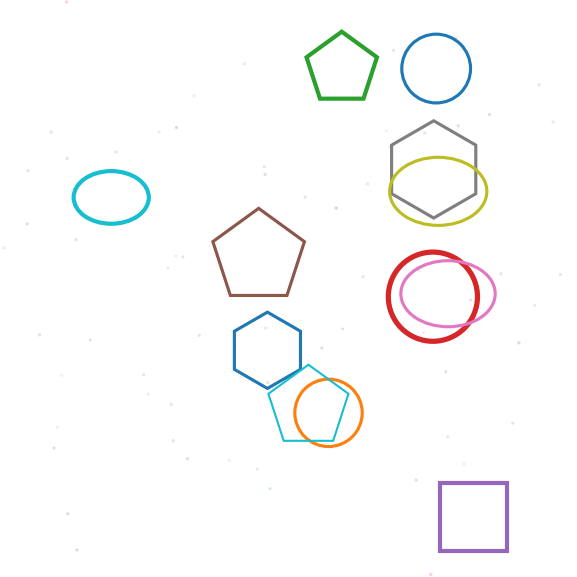[{"shape": "hexagon", "thickness": 1.5, "radius": 0.33, "center": [0.463, 0.393]}, {"shape": "circle", "thickness": 1.5, "radius": 0.3, "center": [0.755, 0.88]}, {"shape": "circle", "thickness": 1.5, "radius": 0.29, "center": [0.569, 0.284]}, {"shape": "pentagon", "thickness": 2, "radius": 0.32, "center": [0.592, 0.88]}, {"shape": "circle", "thickness": 2.5, "radius": 0.39, "center": [0.75, 0.485]}, {"shape": "square", "thickness": 2, "radius": 0.29, "center": [0.82, 0.104]}, {"shape": "pentagon", "thickness": 1.5, "radius": 0.42, "center": [0.448, 0.555]}, {"shape": "oval", "thickness": 1.5, "radius": 0.41, "center": [0.776, 0.491]}, {"shape": "hexagon", "thickness": 1.5, "radius": 0.42, "center": [0.751, 0.706]}, {"shape": "oval", "thickness": 1.5, "radius": 0.42, "center": [0.759, 0.668]}, {"shape": "oval", "thickness": 2, "radius": 0.33, "center": [0.193, 0.657]}, {"shape": "pentagon", "thickness": 1, "radius": 0.36, "center": [0.534, 0.295]}]